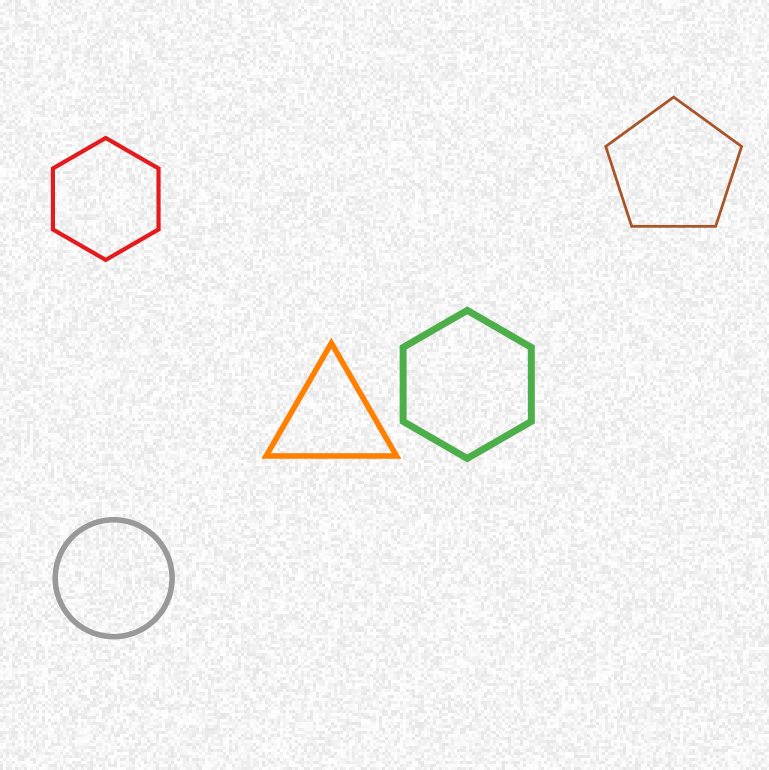[{"shape": "hexagon", "thickness": 1.5, "radius": 0.4, "center": [0.137, 0.742]}, {"shape": "hexagon", "thickness": 2.5, "radius": 0.48, "center": [0.607, 0.501]}, {"shape": "triangle", "thickness": 2, "radius": 0.49, "center": [0.43, 0.457]}, {"shape": "pentagon", "thickness": 1, "radius": 0.46, "center": [0.875, 0.781]}, {"shape": "circle", "thickness": 2, "radius": 0.38, "center": [0.148, 0.249]}]